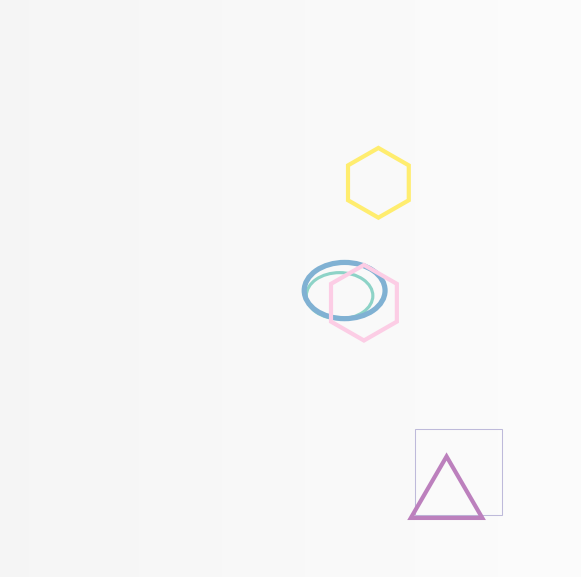[{"shape": "oval", "thickness": 1.5, "radius": 0.29, "center": [0.584, 0.487]}, {"shape": "square", "thickness": 0.5, "radius": 0.37, "center": [0.789, 0.181]}, {"shape": "oval", "thickness": 2.5, "radius": 0.35, "center": [0.593, 0.496]}, {"shape": "hexagon", "thickness": 2, "radius": 0.33, "center": [0.626, 0.475]}, {"shape": "triangle", "thickness": 2, "radius": 0.35, "center": [0.768, 0.138]}, {"shape": "hexagon", "thickness": 2, "radius": 0.3, "center": [0.651, 0.683]}]